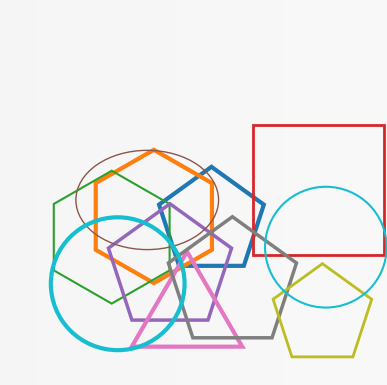[{"shape": "pentagon", "thickness": 3, "radius": 0.71, "center": [0.546, 0.425]}, {"shape": "hexagon", "thickness": 3, "radius": 0.87, "center": [0.397, 0.438]}, {"shape": "hexagon", "thickness": 1.5, "radius": 0.86, "center": [0.288, 0.384]}, {"shape": "square", "thickness": 2, "radius": 0.84, "center": [0.822, 0.506]}, {"shape": "pentagon", "thickness": 2.5, "radius": 0.84, "center": [0.439, 0.304]}, {"shape": "oval", "thickness": 1, "radius": 0.92, "center": [0.38, 0.481]}, {"shape": "triangle", "thickness": 3, "radius": 0.82, "center": [0.483, 0.182]}, {"shape": "pentagon", "thickness": 2.5, "radius": 0.87, "center": [0.6, 0.263]}, {"shape": "pentagon", "thickness": 2, "radius": 0.67, "center": [0.832, 0.181]}, {"shape": "circle", "thickness": 1.5, "radius": 0.78, "center": [0.841, 0.358]}, {"shape": "circle", "thickness": 3, "radius": 0.86, "center": [0.304, 0.263]}]